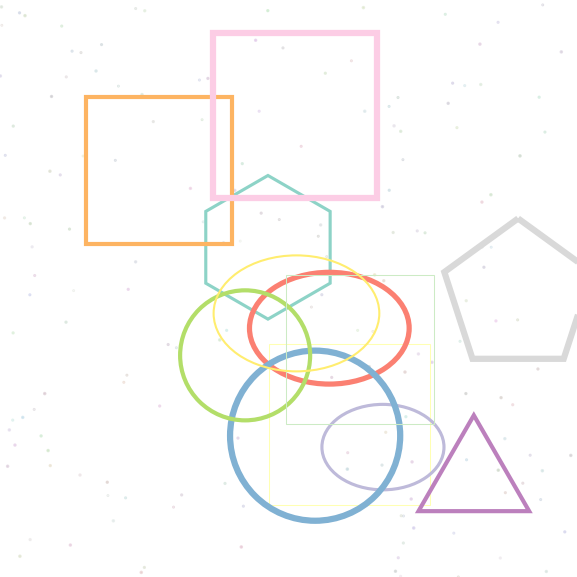[{"shape": "hexagon", "thickness": 1.5, "radius": 0.62, "center": [0.464, 0.571]}, {"shape": "square", "thickness": 0.5, "radius": 0.7, "center": [0.606, 0.264]}, {"shape": "oval", "thickness": 1.5, "radius": 0.53, "center": [0.663, 0.225]}, {"shape": "oval", "thickness": 2.5, "radius": 0.69, "center": [0.57, 0.431]}, {"shape": "circle", "thickness": 3, "radius": 0.74, "center": [0.546, 0.245]}, {"shape": "square", "thickness": 2, "radius": 0.63, "center": [0.275, 0.704]}, {"shape": "circle", "thickness": 2, "radius": 0.56, "center": [0.424, 0.384]}, {"shape": "square", "thickness": 3, "radius": 0.71, "center": [0.511, 0.799]}, {"shape": "pentagon", "thickness": 3, "radius": 0.67, "center": [0.897, 0.486]}, {"shape": "triangle", "thickness": 2, "radius": 0.55, "center": [0.82, 0.169]}, {"shape": "square", "thickness": 0.5, "radius": 0.64, "center": [0.623, 0.393]}, {"shape": "oval", "thickness": 1, "radius": 0.72, "center": [0.513, 0.456]}]